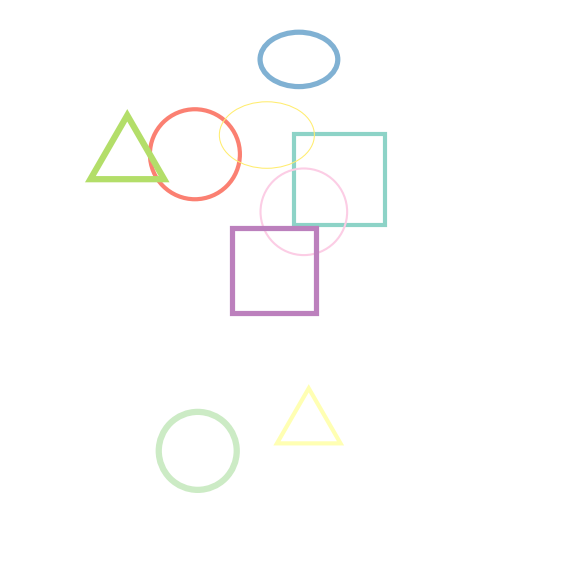[{"shape": "square", "thickness": 2, "radius": 0.39, "center": [0.588, 0.688]}, {"shape": "triangle", "thickness": 2, "radius": 0.32, "center": [0.535, 0.263]}, {"shape": "circle", "thickness": 2, "radius": 0.39, "center": [0.338, 0.732]}, {"shape": "oval", "thickness": 2.5, "radius": 0.34, "center": [0.518, 0.896]}, {"shape": "triangle", "thickness": 3, "radius": 0.37, "center": [0.22, 0.726]}, {"shape": "circle", "thickness": 1, "radius": 0.38, "center": [0.526, 0.632]}, {"shape": "square", "thickness": 2.5, "radius": 0.37, "center": [0.474, 0.53]}, {"shape": "circle", "thickness": 3, "radius": 0.34, "center": [0.342, 0.218]}, {"shape": "oval", "thickness": 0.5, "radius": 0.41, "center": [0.462, 0.765]}]